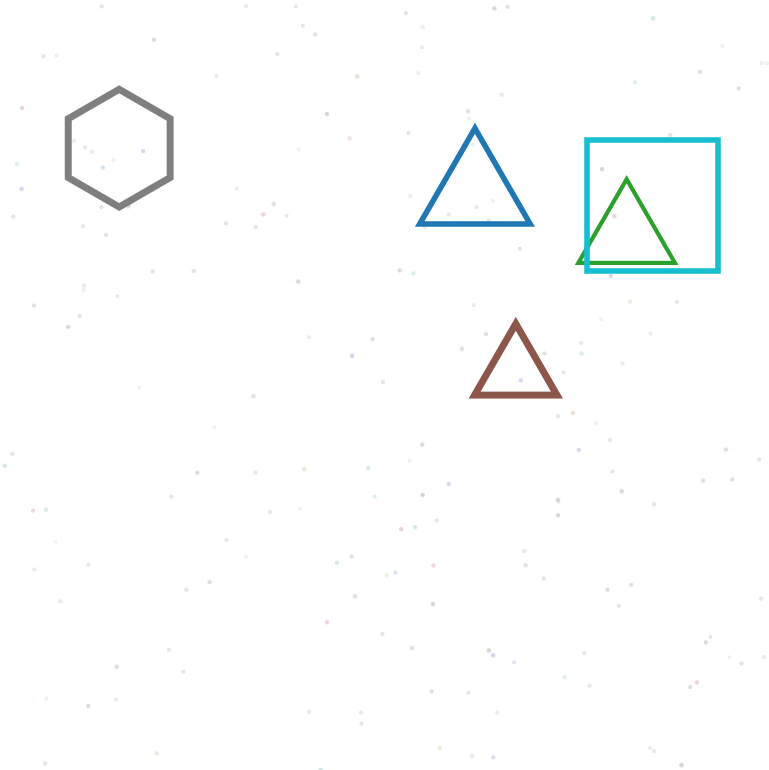[{"shape": "triangle", "thickness": 2, "radius": 0.41, "center": [0.617, 0.751]}, {"shape": "triangle", "thickness": 1.5, "radius": 0.36, "center": [0.814, 0.695]}, {"shape": "triangle", "thickness": 2.5, "radius": 0.31, "center": [0.67, 0.518]}, {"shape": "hexagon", "thickness": 2.5, "radius": 0.38, "center": [0.155, 0.808]}, {"shape": "square", "thickness": 2, "radius": 0.42, "center": [0.848, 0.733]}]